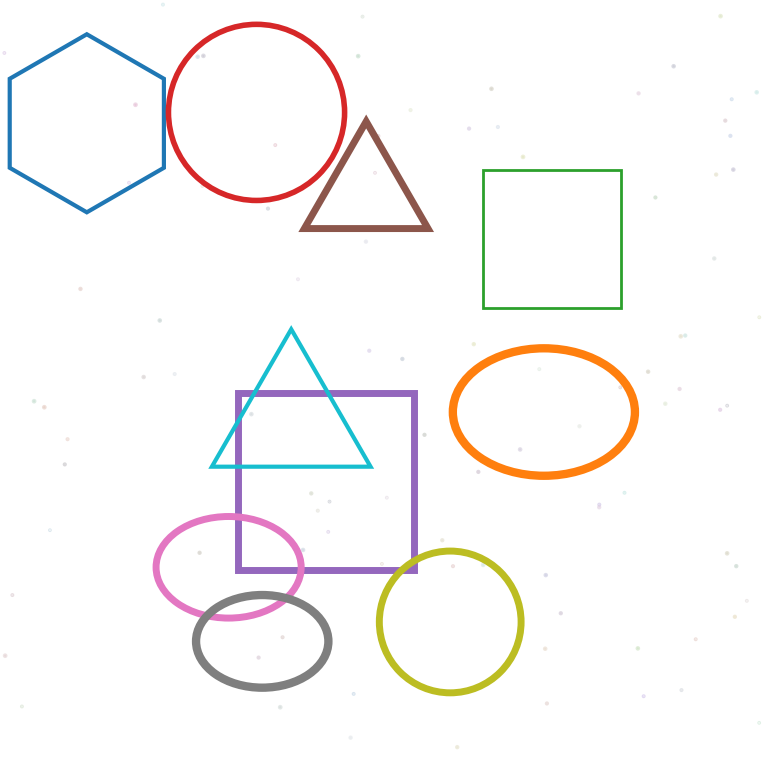[{"shape": "hexagon", "thickness": 1.5, "radius": 0.58, "center": [0.113, 0.84]}, {"shape": "oval", "thickness": 3, "radius": 0.59, "center": [0.706, 0.465]}, {"shape": "square", "thickness": 1, "radius": 0.45, "center": [0.717, 0.689]}, {"shape": "circle", "thickness": 2, "radius": 0.57, "center": [0.333, 0.854]}, {"shape": "square", "thickness": 2.5, "radius": 0.57, "center": [0.424, 0.374]}, {"shape": "triangle", "thickness": 2.5, "radius": 0.46, "center": [0.476, 0.75]}, {"shape": "oval", "thickness": 2.5, "radius": 0.47, "center": [0.297, 0.263]}, {"shape": "oval", "thickness": 3, "radius": 0.43, "center": [0.341, 0.167]}, {"shape": "circle", "thickness": 2.5, "radius": 0.46, "center": [0.585, 0.192]}, {"shape": "triangle", "thickness": 1.5, "radius": 0.59, "center": [0.378, 0.453]}]